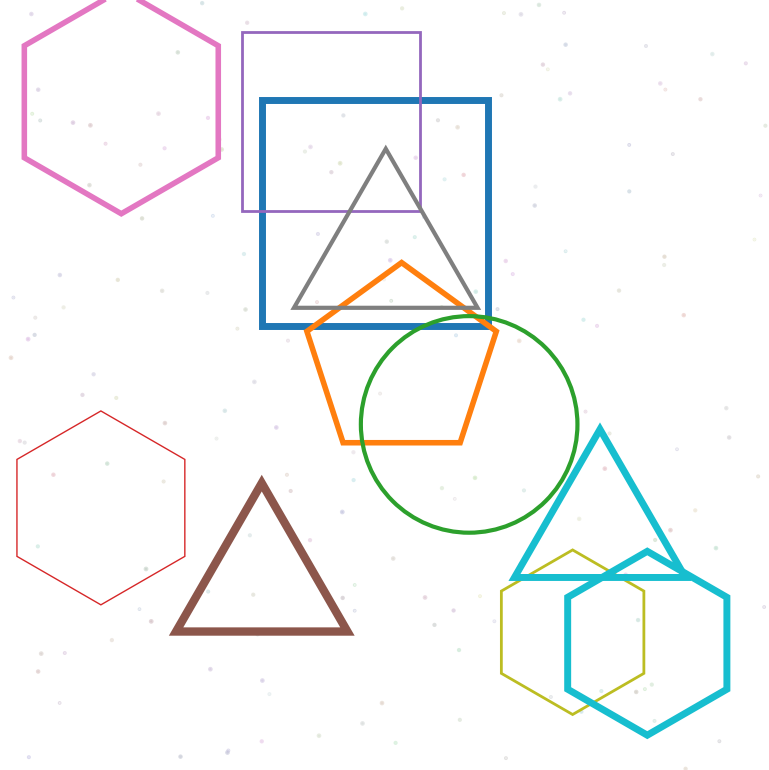[{"shape": "square", "thickness": 2.5, "radius": 0.74, "center": [0.487, 0.724]}, {"shape": "pentagon", "thickness": 2, "radius": 0.65, "center": [0.522, 0.53]}, {"shape": "circle", "thickness": 1.5, "radius": 0.7, "center": [0.609, 0.449]}, {"shape": "hexagon", "thickness": 0.5, "radius": 0.63, "center": [0.131, 0.34]}, {"shape": "square", "thickness": 1, "radius": 0.58, "center": [0.43, 0.843]}, {"shape": "triangle", "thickness": 3, "radius": 0.64, "center": [0.34, 0.244]}, {"shape": "hexagon", "thickness": 2, "radius": 0.73, "center": [0.158, 0.868]}, {"shape": "triangle", "thickness": 1.5, "radius": 0.69, "center": [0.501, 0.669]}, {"shape": "hexagon", "thickness": 1, "radius": 0.53, "center": [0.744, 0.179]}, {"shape": "hexagon", "thickness": 2.5, "radius": 0.6, "center": [0.841, 0.165]}, {"shape": "triangle", "thickness": 2.5, "radius": 0.64, "center": [0.779, 0.314]}]